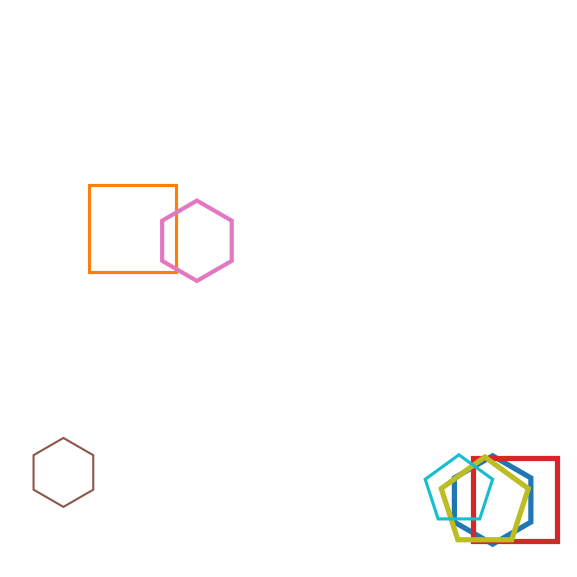[{"shape": "hexagon", "thickness": 2.5, "radius": 0.38, "center": [0.853, 0.133]}, {"shape": "square", "thickness": 1.5, "radius": 0.38, "center": [0.229, 0.604]}, {"shape": "square", "thickness": 2.5, "radius": 0.36, "center": [0.891, 0.134]}, {"shape": "hexagon", "thickness": 1, "radius": 0.3, "center": [0.11, 0.181]}, {"shape": "hexagon", "thickness": 2, "radius": 0.35, "center": [0.341, 0.582]}, {"shape": "pentagon", "thickness": 2.5, "radius": 0.4, "center": [0.839, 0.129]}, {"shape": "pentagon", "thickness": 1.5, "radius": 0.31, "center": [0.795, 0.15]}]